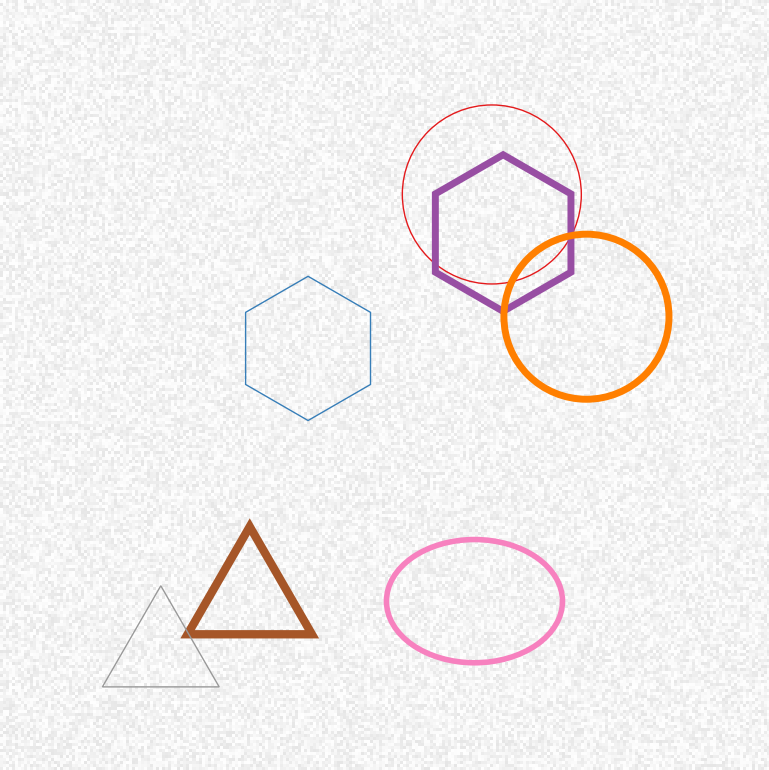[{"shape": "circle", "thickness": 0.5, "radius": 0.58, "center": [0.639, 0.747]}, {"shape": "hexagon", "thickness": 0.5, "radius": 0.47, "center": [0.4, 0.548]}, {"shape": "hexagon", "thickness": 2.5, "radius": 0.51, "center": [0.653, 0.697]}, {"shape": "circle", "thickness": 2.5, "radius": 0.54, "center": [0.762, 0.589]}, {"shape": "triangle", "thickness": 3, "radius": 0.47, "center": [0.324, 0.223]}, {"shape": "oval", "thickness": 2, "radius": 0.57, "center": [0.616, 0.219]}, {"shape": "triangle", "thickness": 0.5, "radius": 0.44, "center": [0.209, 0.152]}]